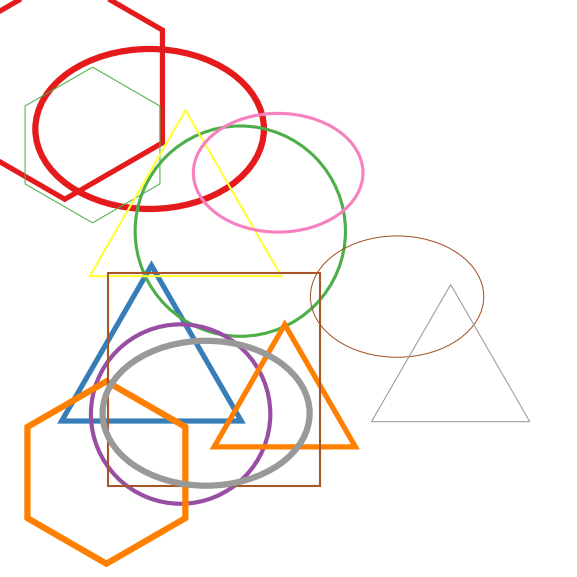[{"shape": "hexagon", "thickness": 2.5, "radius": 0.98, "center": [0.112, 0.849]}, {"shape": "oval", "thickness": 3, "radius": 0.99, "center": [0.259, 0.776]}, {"shape": "triangle", "thickness": 2.5, "radius": 0.9, "center": [0.262, 0.36]}, {"shape": "circle", "thickness": 1.5, "radius": 0.91, "center": [0.416, 0.599]}, {"shape": "hexagon", "thickness": 0.5, "radius": 0.67, "center": [0.16, 0.748]}, {"shape": "circle", "thickness": 2, "radius": 0.78, "center": [0.313, 0.282]}, {"shape": "triangle", "thickness": 2.5, "radius": 0.71, "center": [0.493, 0.296]}, {"shape": "hexagon", "thickness": 3, "radius": 0.79, "center": [0.184, 0.181]}, {"shape": "triangle", "thickness": 1, "radius": 0.96, "center": [0.321, 0.617]}, {"shape": "square", "thickness": 1, "radius": 0.92, "center": [0.37, 0.342]}, {"shape": "oval", "thickness": 0.5, "radius": 0.75, "center": [0.688, 0.486]}, {"shape": "oval", "thickness": 1.5, "radius": 0.73, "center": [0.482, 0.7]}, {"shape": "triangle", "thickness": 0.5, "radius": 0.79, "center": [0.78, 0.348]}, {"shape": "oval", "thickness": 3, "radius": 0.9, "center": [0.357, 0.284]}]